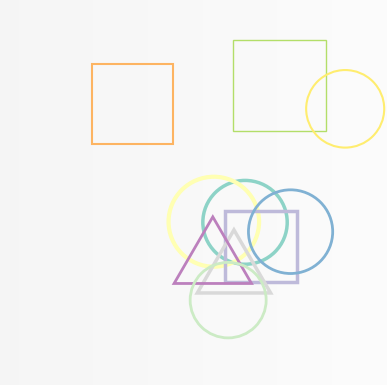[{"shape": "circle", "thickness": 2.5, "radius": 0.54, "center": [0.632, 0.423]}, {"shape": "circle", "thickness": 3, "radius": 0.58, "center": [0.552, 0.424]}, {"shape": "square", "thickness": 2.5, "radius": 0.46, "center": [0.673, 0.359]}, {"shape": "circle", "thickness": 2, "radius": 0.54, "center": [0.75, 0.398]}, {"shape": "square", "thickness": 1.5, "radius": 0.52, "center": [0.342, 0.729]}, {"shape": "square", "thickness": 1, "radius": 0.6, "center": [0.721, 0.778]}, {"shape": "triangle", "thickness": 2.5, "radius": 0.55, "center": [0.604, 0.294]}, {"shape": "triangle", "thickness": 2, "radius": 0.58, "center": [0.549, 0.321]}, {"shape": "circle", "thickness": 2, "radius": 0.49, "center": [0.589, 0.22]}, {"shape": "circle", "thickness": 1.5, "radius": 0.5, "center": [0.891, 0.717]}]